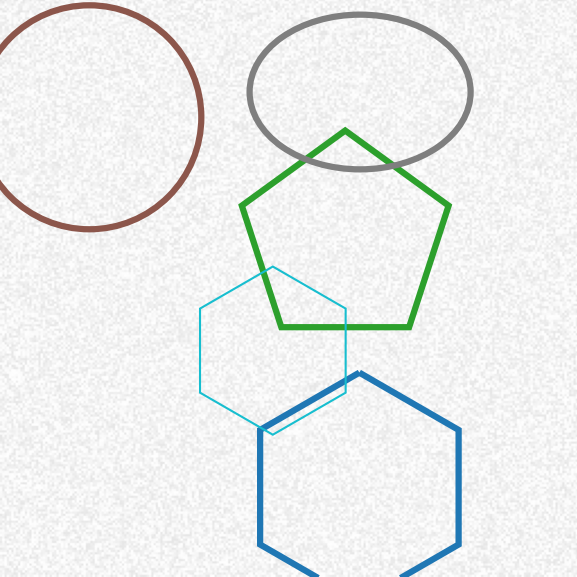[{"shape": "hexagon", "thickness": 3, "radius": 0.99, "center": [0.622, 0.155]}, {"shape": "pentagon", "thickness": 3, "radius": 0.94, "center": [0.598, 0.585]}, {"shape": "circle", "thickness": 3, "radius": 0.97, "center": [0.155, 0.796]}, {"shape": "oval", "thickness": 3, "radius": 0.96, "center": [0.624, 0.84]}, {"shape": "hexagon", "thickness": 1, "radius": 0.73, "center": [0.472, 0.392]}]